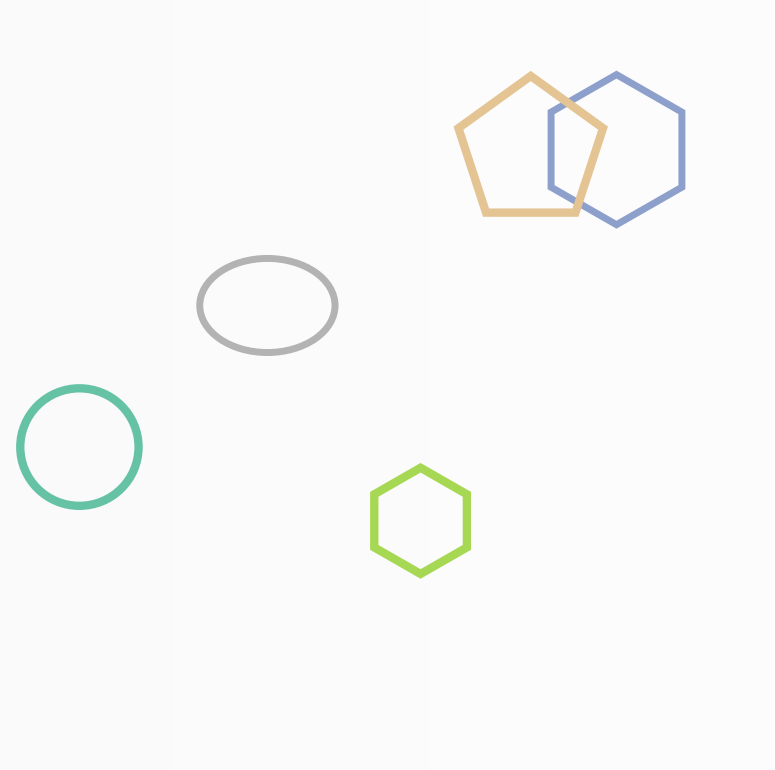[{"shape": "circle", "thickness": 3, "radius": 0.38, "center": [0.102, 0.419]}, {"shape": "hexagon", "thickness": 2.5, "radius": 0.49, "center": [0.795, 0.806]}, {"shape": "hexagon", "thickness": 3, "radius": 0.34, "center": [0.543, 0.324]}, {"shape": "pentagon", "thickness": 3, "radius": 0.49, "center": [0.685, 0.803]}, {"shape": "oval", "thickness": 2.5, "radius": 0.44, "center": [0.345, 0.603]}]